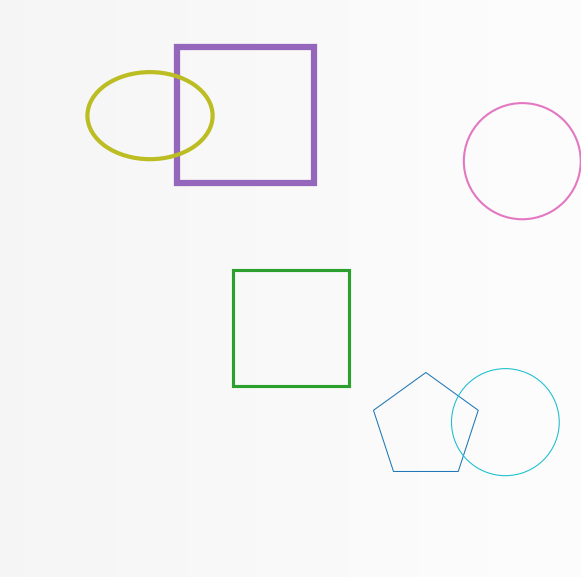[{"shape": "pentagon", "thickness": 0.5, "radius": 0.47, "center": [0.733, 0.259]}, {"shape": "square", "thickness": 1.5, "radius": 0.5, "center": [0.501, 0.43]}, {"shape": "square", "thickness": 3, "radius": 0.59, "center": [0.422, 0.8]}, {"shape": "circle", "thickness": 1, "radius": 0.5, "center": [0.899, 0.72]}, {"shape": "oval", "thickness": 2, "radius": 0.54, "center": [0.258, 0.799]}, {"shape": "circle", "thickness": 0.5, "radius": 0.46, "center": [0.869, 0.268]}]